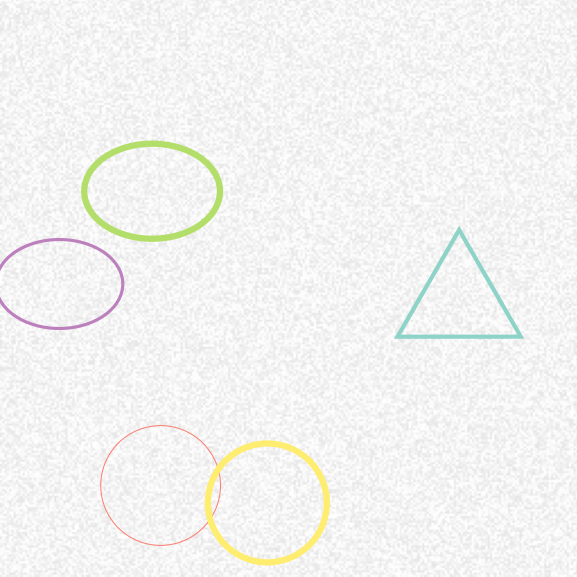[{"shape": "triangle", "thickness": 2, "radius": 0.62, "center": [0.795, 0.478]}, {"shape": "circle", "thickness": 0.5, "radius": 0.52, "center": [0.278, 0.158]}, {"shape": "oval", "thickness": 3, "radius": 0.59, "center": [0.263, 0.668]}, {"shape": "oval", "thickness": 1.5, "radius": 0.55, "center": [0.103, 0.507]}, {"shape": "circle", "thickness": 3, "radius": 0.51, "center": [0.463, 0.128]}]